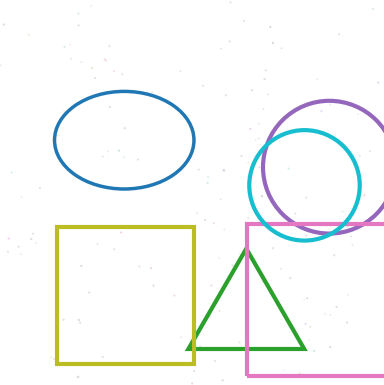[{"shape": "oval", "thickness": 2.5, "radius": 0.91, "center": [0.323, 0.636]}, {"shape": "triangle", "thickness": 3, "radius": 0.87, "center": [0.64, 0.18]}, {"shape": "circle", "thickness": 3, "radius": 0.86, "center": [0.856, 0.566]}, {"shape": "square", "thickness": 3, "radius": 0.99, "center": [0.838, 0.22]}, {"shape": "square", "thickness": 3, "radius": 0.89, "center": [0.326, 0.232]}, {"shape": "circle", "thickness": 3, "radius": 0.72, "center": [0.791, 0.519]}]